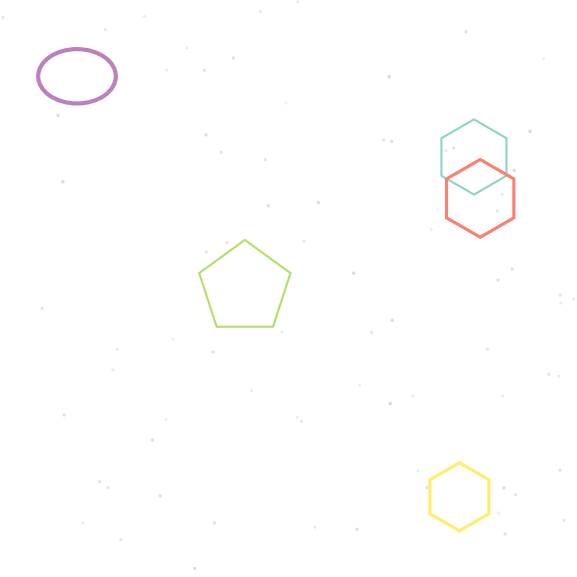[{"shape": "hexagon", "thickness": 1, "radius": 0.33, "center": [0.821, 0.727]}, {"shape": "hexagon", "thickness": 1.5, "radius": 0.34, "center": [0.831, 0.656]}, {"shape": "pentagon", "thickness": 1, "radius": 0.42, "center": [0.424, 0.501]}, {"shape": "oval", "thickness": 2, "radius": 0.34, "center": [0.133, 0.867]}, {"shape": "hexagon", "thickness": 1.5, "radius": 0.29, "center": [0.795, 0.139]}]